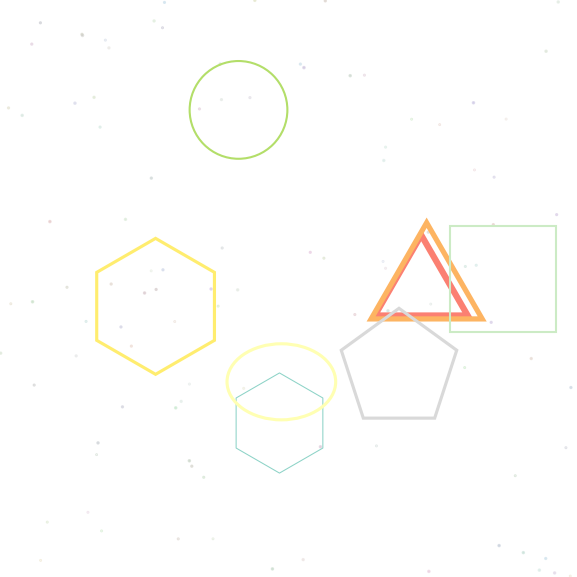[{"shape": "hexagon", "thickness": 0.5, "radius": 0.43, "center": [0.484, 0.267]}, {"shape": "oval", "thickness": 1.5, "radius": 0.47, "center": [0.487, 0.338]}, {"shape": "triangle", "thickness": 3, "radius": 0.46, "center": [0.729, 0.499]}, {"shape": "triangle", "thickness": 2.5, "radius": 0.56, "center": [0.739, 0.502]}, {"shape": "circle", "thickness": 1, "radius": 0.42, "center": [0.413, 0.809]}, {"shape": "pentagon", "thickness": 1.5, "radius": 0.53, "center": [0.691, 0.36]}, {"shape": "square", "thickness": 1, "radius": 0.46, "center": [0.871, 0.516]}, {"shape": "hexagon", "thickness": 1.5, "radius": 0.59, "center": [0.269, 0.469]}]